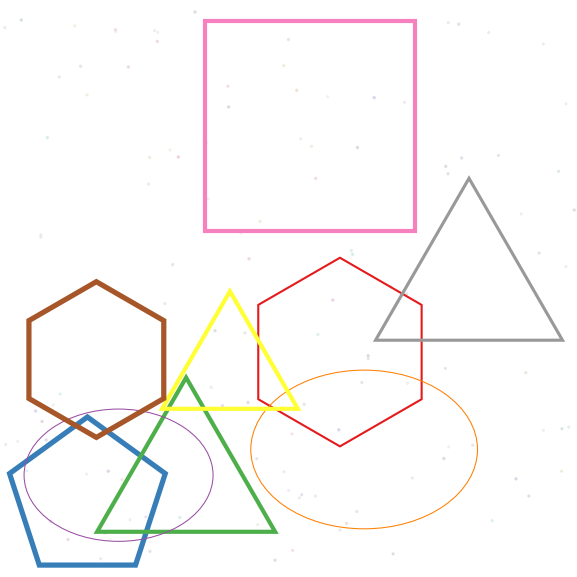[{"shape": "hexagon", "thickness": 1, "radius": 0.82, "center": [0.589, 0.39]}, {"shape": "pentagon", "thickness": 2.5, "radius": 0.71, "center": [0.151, 0.135]}, {"shape": "triangle", "thickness": 2, "radius": 0.89, "center": [0.322, 0.167]}, {"shape": "oval", "thickness": 0.5, "radius": 0.82, "center": [0.205, 0.176]}, {"shape": "oval", "thickness": 0.5, "radius": 0.98, "center": [0.631, 0.221]}, {"shape": "triangle", "thickness": 2, "radius": 0.68, "center": [0.398, 0.359]}, {"shape": "hexagon", "thickness": 2.5, "radius": 0.67, "center": [0.167, 0.377]}, {"shape": "square", "thickness": 2, "radius": 0.91, "center": [0.536, 0.781]}, {"shape": "triangle", "thickness": 1.5, "radius": 0.93, "center": [0.812, 0.503]}]